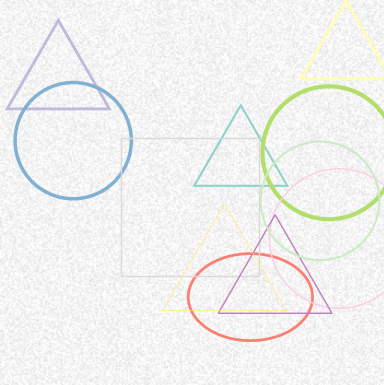[{"shape": "triangle", "thickness": 1.5, "radius": 0.7, "center": [0.625, 0.587]}, {"shape": "triangle", "thickness": 2, "radius": 0.68, "center": [0.899, 0.863]}, {"shape": "triangle", "thickness": 2, "radius": 0.77, "center": [0.151, 0.794]}, {"shape": "oval", "thickness": 2, "radius": 0.81, "center": [0.65, 0.228]}, {"shape": "circle", "thickness": 2.5, "radius": 0.75, "center": [0.19, 0.635]}, {"shape": "circle", "thickness": 3, "radius": 0.86, "center": [0.854, 0.603]}, {"shape": "circle", "thickness": 1, "radius": 0.91, "center": [0.881, 0.38]}, {"shape": "square", "thickness": 1, "radius": 0.9, "center": [0.494, 0.462]}, {"shape": "triangle", "thickness": 1, "radius": 0.85, "center": [0.715, 0.272]}, {"shape": "circle", "thickness": 1.5, "radius": 0.77, "center": [0.831, 0.478]}, {"shape": "triangle", "thickness": 0.5, "radius": 0.93, "center": [0.583, 0.286]}]